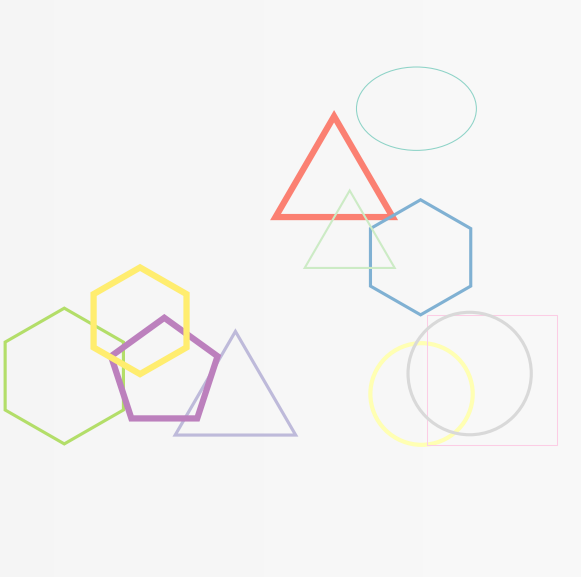[{"shape": "oval", "thickness": 0.5, "radius": 0.52, "center": [0.716, 0.811]}, {"shape": "circle", "thickness": 2, "radius": 0.44, "center": [0.725, 0.317]}, {"shape": "triangle", "thickness": 1.5, "radius": 0.6, "center": [0.405, 0.306]}, {"shape": "triangle", "thickness": 3, "radius": 0.58, "center": [0.575, 0.681]}, {"shape": "hexagon", "thickness": 1.5, "radius": 0.5, "center": [0.724, 0.554]}, {"shape": "hexagon", "thickness": 1.5, "radius": 0.59, "center": [0.111, 0.348]}, {"shape": "square", "thickness": 0.5, "radius": 0.56, "center": [0.846, 0.341]}, {"shape": "circle", "thickness": 1.5, "radius": 0.53, "center": [0.808, 0.352]}, {"shape": "pentagon", "thickness": 3, "radius": 0.48, "center": [0.283, 0.353]}, {"shape": "triangle", "thickness": 1, "radius": 0.45, "center": [0.602, 0.58]}, {"shape": "hexagon", "thickness": 3, "radius": 0.46, "center": [0.241, 0.444]}]